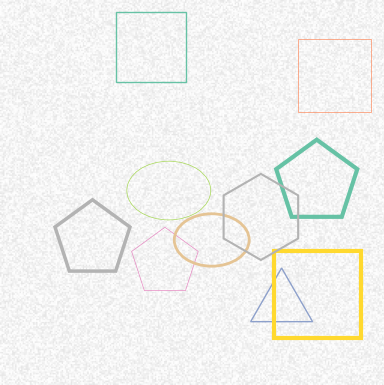[{"shape": "square", "thickness": 1, "radius": 0.46, "center": [0.392, 0.877]}, {"shape": "pentagon", "thickness": 3, "radius": 0.55, "center": [0.823, 0.526]}, {"shape": "square", "thickness": 0.5, "radius": 0.47, "center": [0.87, 0.804]}, {"shape": "triangle", "thickness": 1, "radius": 0.46, "center": [0.731, 0.211]}, {"shape": "pentagon", "thickness": 0.5, "radius": 0.45, "center": [0.428, 0.319]}, {"shape": "oval", "thickness": 0.5, "radius": 0.54, "center": [0.438, 0.505]}, {"shape": "square", "thickness": 3, "radius": 0.56, "center": [0.825, 0.235]}, {"shape": "oval", "thickness": 2, "radius": 0.49, "center": [0.55, 0.377]}, {"shape": "pentagon", "thickness": 2.5, "radius": 0.51, "center": [0.24, 0.379]}, {"shape": "hexagon", "thickness": 1.5, "radius": 0.56, "center": [0.678, 0.437]}]